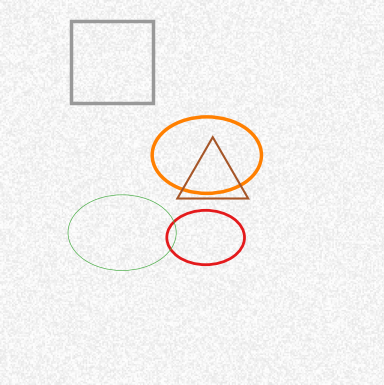[{"shape": "oval", "thickness": 2, "radius": 0.5, "center": [0.534, 0.383]}, {"shape": "oval", "thickness": 0.5, "radius": 0.7, "center": [0.317, 0.396]}, {"shape": "oval", "thickness": 2.5, "radius": 0.71, "center": [0.537, 0.597]}, {"shape": "triangle", "thickness": 1.5, "radius": 0.53, "center": [0.553, 0.537]}, {"shape": "square", "thickness": 2.5, "radius": 0.53, "center": [0.291, 0.84]}]